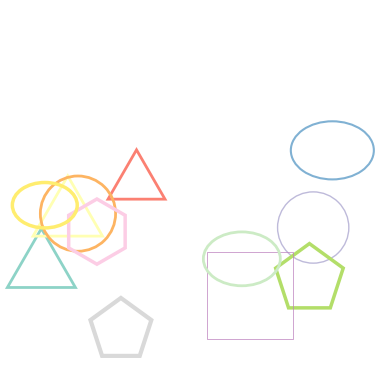[{"shape": "triangle", "thickness": 2, "radius": 0.51, "center": [0.107, 0.304]}, {"shape": "triangle", "thickness": 2, "radius": 0.52, "center": [0.176, 0.439]}, {"shape": "circle", "thickness": 1, "radius": 0.46, "center": [0.814, 0.409]}, {"shape": "triangle", "thickness": 2, "radius": 0.43, "center": [0.355, 0.525]}, {"shape": "oval", "thickness": 1.5, "radius": 0.54, "center": [0.863, 0.609]}, {"shape": "circle", "thickness": 2, "radius": 0.49, "center": [0.203, 0.445]}, {"shape": "pentagon", "thickness": 2.5, "radius": 0.46, "center": [0.804, 0.275]}, {"shape": "hexagon", "thickness": 2.5, "radius": 0.42, "center": [0.252, 0.398]}, {"shape": "pentagon", "thickness": 3, "radius": 0.42, "center": [0.314, 0.143]}, {"shape": "square", "thickness": 0.5, "radius": 0.56, "center": [0.649, 0.232]}, {"shape": "oval", "thickness": 2, "radius": 0.5, "center": [0.628, 0.328]}, {"shape": "oval", "thickness": 2.5, "radius": 0.42, "center": [0.116, 0.467]}]